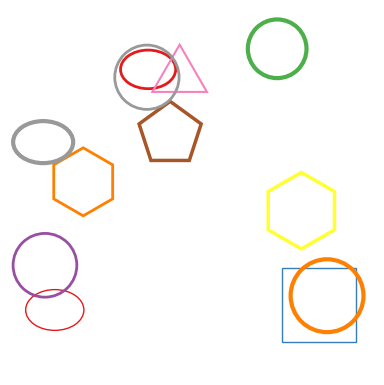[{"shape": "oval", "thickness": 1, "radius": 0.38, "center": [0.142, 0.195]}, {"shape": "oval", "thickness": 2, "radius": 0.36, "center": [0.385, 0.82]}, {"shape": "square", "thickness": 1, "radius": 0.48, "center": [0.829, 0.208]}, {"shape": "circle", "thickness": 3, "radius": 0.38, "center": [0.72, 0.873]}, {"shape": "circle", "thickness": 2, "radius": 0.41, "center": [0.117, 0.311]}, {"shape": "circle", "thickness": 3, "radius": 0.47, "center": [0.85, 0.232]}, {"shape": "hexagon", "thickness": 2, "radius": 0.44, "center": [0.216, 0.528]}, {"shape": "hexagon", "thickness": 2.5, "radius": 0.5, "center": [0.783, 0.453]}, {"shape": "pentagon", "thickness": 2.5, "radius": 0.42, "center": [0.442, 0.652]}, {"shape": "triangle", "thickness": 1.5, "radius": 0.41, "center": [0.467, 0.802]}, {"shape": "oval", "thickness": 3, "radius": 0.39, "center": [0.112, 0.631]}, {"shape": "circle", "thickness": 2, "radius": 0.42, "center": [0.382, 0.799]}]